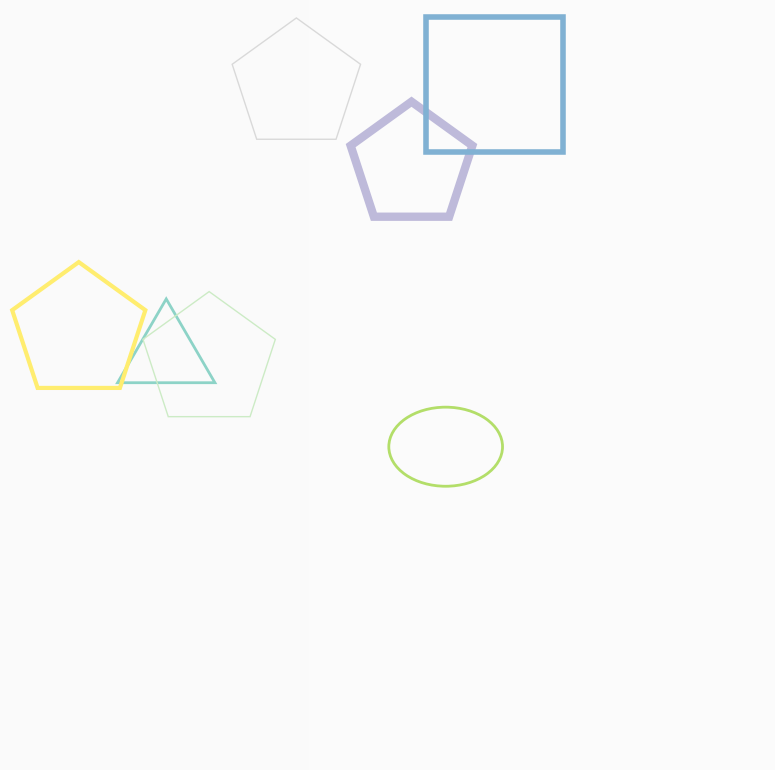[{"shape": "triangle", "thickness": 1, "radius": 0.36, "center": [0.214, 0.539]}, {"shape": "pentagon", "thickness": 3, "radius": 0.41, "center": [0.531, 0.785]}, {"shape": "square", "thickness": 2, "radius": 0.44, "center": [0.638, 0.89]}, {"shape": "oval", "thickness": 1, "radius": 0.37, "center": [0.575, 0.42]}, {"shape": "pentagon", "thickness": 0.5, "radius": 0.44, "center": [0.382, 0.89]}, {"shape": "pentagon", "thickness": 0.5, "radius": 0.45, "center": [0.27, 0.532]}, {"shape": "pentagon", "thickness": 1.5, "radius": 0.45, "center": [0.102, 0.569]}]